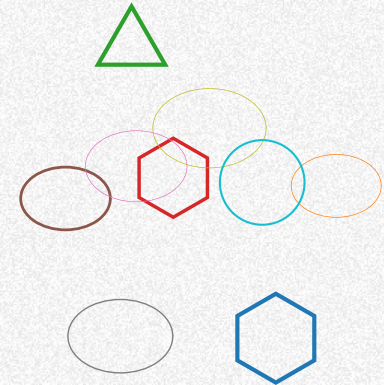[{"shape": "hexagon", "thickness": 3, "radius": 0.58, "center": [0.716, 0.122]}, {"shape": "oval", "thickness": 0.5, "radius": 0.58, "center": [0.873, 0.517]}, {"shape": "triangle", "thickness": 3, "radius": 0.5, "center": [0.342, 0.882]}, {"shape": "hexagon", "thickness": 2.5, "radius": 0.51, "center": [0.45, 0.538]}, {"shape": "oval", "thickness": 2, "radius": 0.58, "center": [0.17, 0.484]}, {"shape": "oval", "thickness": 0.5, "radius": 0.66, "center": [0.354, 0.568]}, {"shape": "oval", "thickness": 1, "radius": 0.68, "center": [0.313, 0.127]}, {"shape": "oval", "thickness": 0.5, "radius": 0.74, "center": [0.544, 0.667]}, {"shape": "circle", "thickness": 1.5, "radius": 0.55, "center": [0.681, 0.526]}]